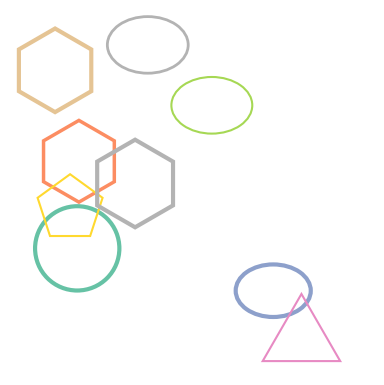[{"shape": "circle", "thickness": 3, "radius": 0.55, "center": [0.201, 0.355]}, {"shape": "hexagon", "thickness": 2.5, "radius": 0.53, "center": [0.205, 0.581]}, {"shape": "oval", "thickness": 3, "radius": 0.49, "center": [0.71, 0.245]}, {"shape": "triangle", "thickness": 1.5, "radius": 0.58, "center": [0.783, 0.12]}, {"shape": "oval", "thickness": 1.5, "radius": 0.53, "center": [0.55, 0.727]}, {"shape": "pentagon", "thickness": 1.5, "radius": 0.44, "center": [0.182, 0.459]}, {"shape": "hexagon", "thickness": 3, "radius": 0.54, "center": [0.143, 0.817]}, {"shape": "oval", "thickness": 2, "radius": 0.53, "center": [0.384, 0.883]}, {"shape": "hexagon", "thickness": 3, "radius": 0.57, "center": [0.351, 0.523]}]